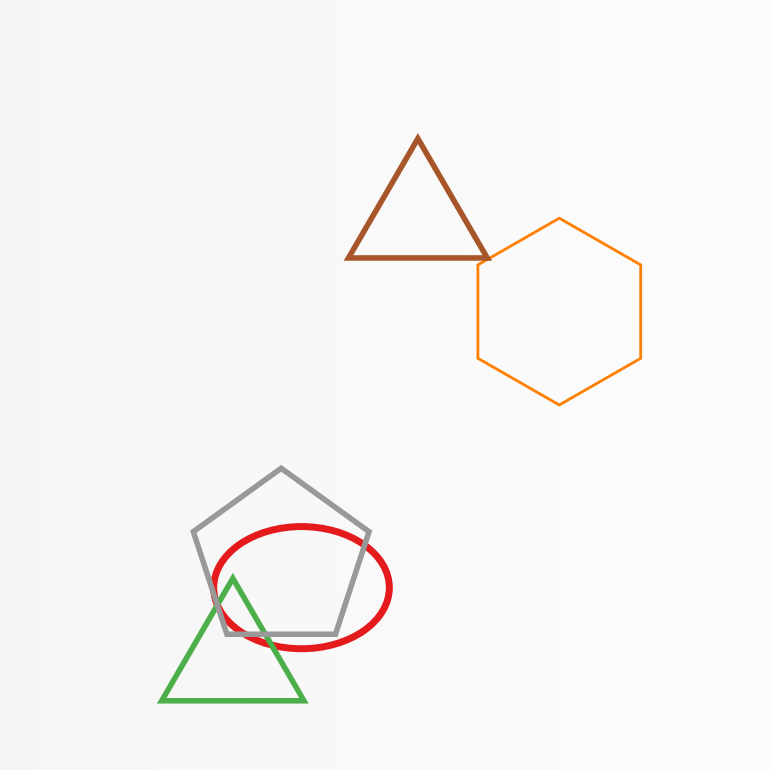[{"shape": "oval", "thickness": 2.5, "radius": 0.57, "center": [0.389, 0.237]}, {"shape": "triangle", "thickness": 2, "radius": 0.53, "center": [0.3, 0.143]}, {"shape": "hexagon", "thickness": 1, "radius": 0.61, "center": [0.722, 0.595]}, {"shape": "triangle", "thickness": 2, "radius": 0.52, "center": [0.539, 0.717]}, {"shape": "pentagon", "thickness": 2, "radius": 0.6, "center": [0.363, 0.273]}]